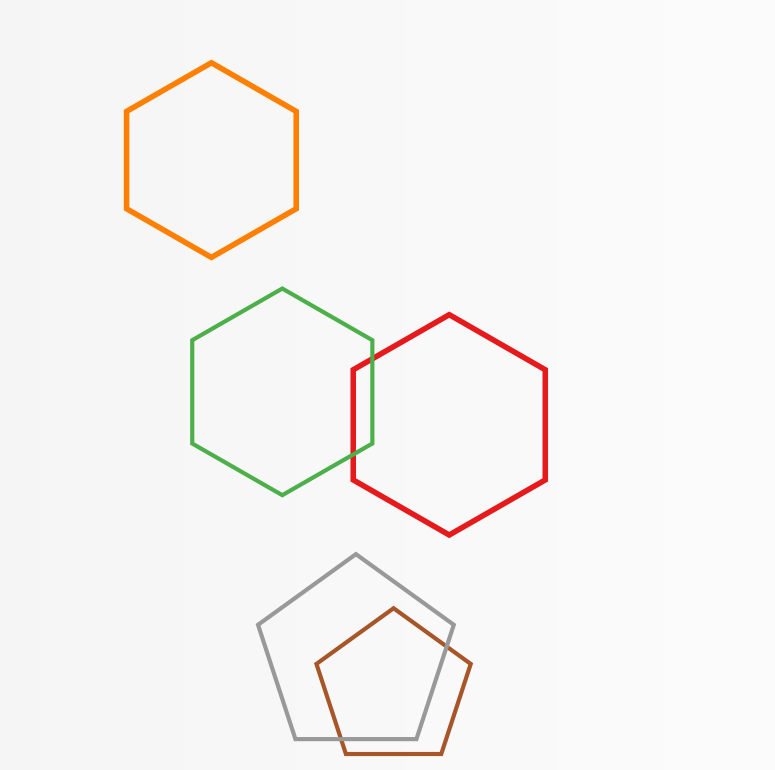[{"shape": "hexagon", "thickness": 2, "radius": 0.72, "center": [0.58, 0.448]}, {"shape": "hexagon", "thickness": 1.5, "radius": 0.67, "center": [0.364, 0.491]}, {"shape": "hexagon", "thickness": 2, "radius": 0.63, "center": [0.273, 0.792]}, {"shape": "pentagon", "thickness": 1.5, "radius": 0.52, "center": [0.508, 0.105]}, {"shape": "pentagon", "thickness": 1.5, "radius": 0.66, "center": [0.459, 0.148]}]